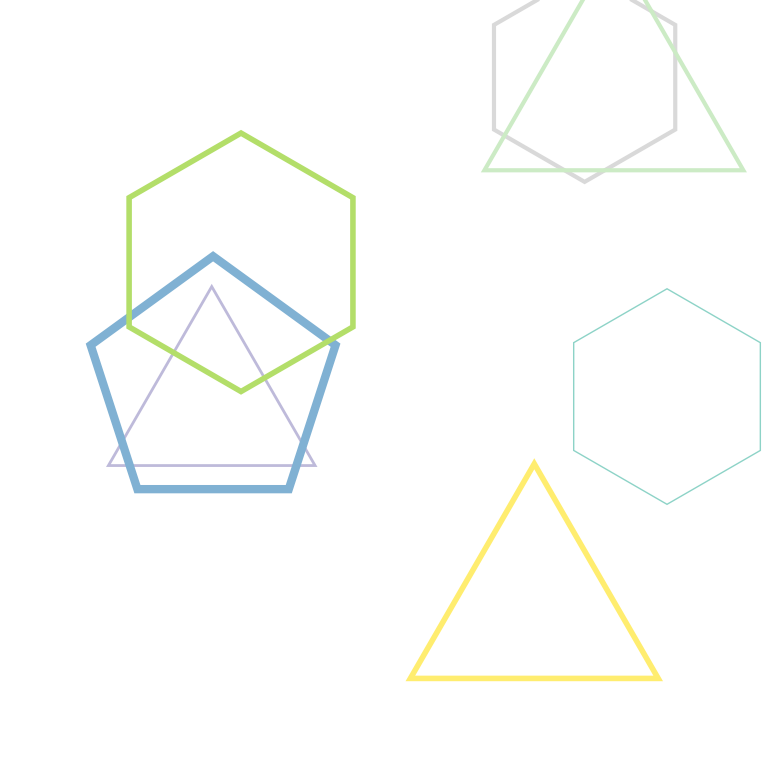[{"shape": "hexagon", "thickness": 0.5, "radius": 0.7, "center": [0.866, 0.485]}, {"shape": "triangle", "thickness": 1, "radius": 0.77, "center": [0.275, 0.473]}, {"shape": "pentagon", "thickness": 3, "radius": 0.84, "center": [0.277, 0.5]}, {"shape": "hexagon", "thickness": 2, "radius": 0.84, "center": [0.313, 0.659]}, {"shape": "hexagon", "thickness": 1.5, "radius": 0.68, "center": [0.759, 0.9]}, {"shape": "triangle", "thickness": 1.5, "radius": 0.97, "center": [0.797, 0.876]}, {"shape": "triangle", "thickness": 2, "radius": 0.93, "center": [0.694, 0.212]}]